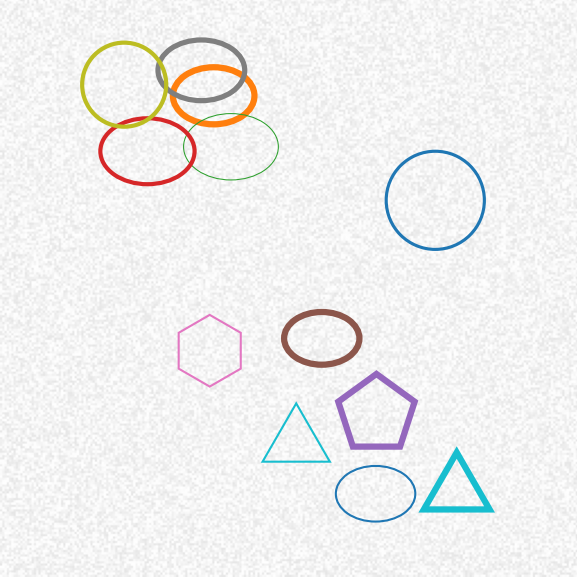[{"shape": "oval", "thickness": 1, "radius": 0.34, "center": [0.65, 0.144]}, {"shape": "circle", "thickness": 1.5, "radius": 0.42, "center": [0.754, 0.652]}, {"shape": "oval", "thickness": 3, "radius": 0.35, "center": [0.37, 0.833]}, {"shape": "oval", "thickness": 0.5, "radius": 0.41, "center": [0.4, 0.745]}, {"shape": "oval", "thickness": 2, "radius": 0.41, "center": [0.255, 0.737]}, {"shape": "pentagon", "thickness": 3, "radius": 0.35, "center": [0.652, 0.282]}, {"shape": "oval", "thickness": 3, "radius": 0.33, "center": [0.557, 0.413]}, {"shape": "hexagon", "thickness": 1, "radius": 0.31, "center": [0.363, 0.392]}, {"shape": "oval", "thickness": 2.5, "radius": 0.38, "center": [0.349, 0.877]}, {"shape": "circle", "thickness": 2, "radius": 0.36, "center": [0.215, 0.853]}, {"shape": "triangle", "thickness": 3, "radius": 0.33, "center": [0.791, 0.15]}, {"shape": "triangle", "thickness": 1, "radius": 0.34, "center": [0.513, 0.233]}]